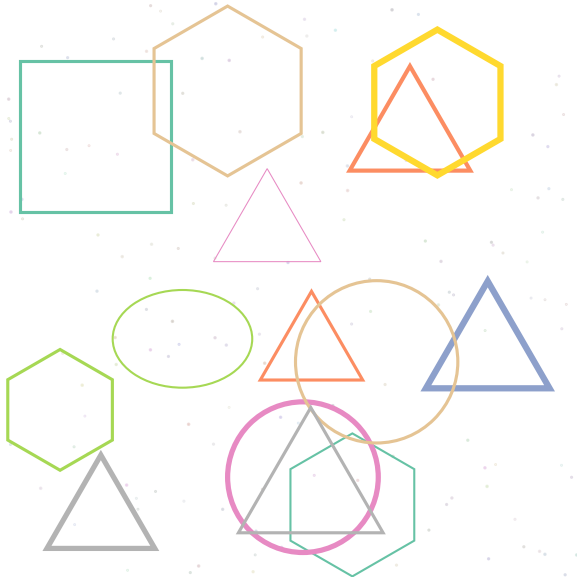[{"shape": "square", "thickness": 1.5, "radius": 0.65, "center": [0.165, 0.762]}, {"shape": "hexagon", "thickness": 1, "radius": 0.62, "center": [0.61, 0.125]}, {"shape": "triangle", "thickness": 1.5, "radius": 0.51, "center": [0.539, 0.392]}, {"shape": "triangle", "thickness": 2, "radius": 0.6, "center": [0.71, 0.764]}, {"shape": "triangle", "thickness": 3, "radius": 0.62, "center": [0.845, 0.389]}, {"shape": "triangle", "thickness": 0.5, "radius": 0.54, "center": [0.463, 0.6]}, {"shape": "circle", "thickness": 2.5, "radius": 0.65, "center": [0.525, 0.173]}, {"shape": "hexagon", "thickness": 1.5, "radius": 0.52, "center": [0.104, 0.289]}, {"shape": "oval", "thickness": 1, "radius": 0.6, "center": [0.316, 0.412]}, {"shape": "hexagon", "thickness": 3, "radius": 0.63, "center": [0.757, 0.822]}, {"shape": "circle", "thickness": 1.5, "radius": 0.7, "center": [0.652, 0.373]}, {"shape": "hexagon", "thickness": 1.5, "radius": 0.74, "center": [0.394, 0.842]}, {"shape": "triangle", "thickness": 1.5, "radius": 0.72, "center": [0.538, 0.149]}, {"shape": "triangle", "thickness": 2.5, "radius": 0.54, "center": [0.175, 0.103]}]